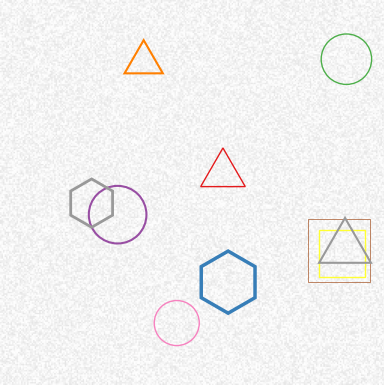[{"shape": "triangle", "thickness": 1, "radius": 0.33, "center": [0.579, 0.549]}, {"shape": "hexagon", "thickness": 2.5, "radius": 0.4, "center": [0.593, 0.267]}, {"shape": "circle", "thickness": 1, "radius": 0.33, "center": [0.9, 0.846]}, {"shape": "circle", "thickness": 1.5, "radius": 0.37, "center": [0.306, 0.442]}, {"shape": "triangle", "thickness": 1.5, "radius": 0.29, "center": [0.373, 0.838]}, {"shape": "square", "thickness": 1, "radius": 0.3, "center": [0.888, 0.341]}, {"shape": "square", "thickness": 0.5, "radius": 0.41, "center": [0.881, 0.349]}, {"shape": "circle", "thickness": 1, "radius": 0.29, "center": [0.459, 0.161]}, {"shape": "hexagon", "thickness": 2, "radius": 0.31, "center": [0.238, 0.472]}, {"shape": "triangle", "thickness": 1.5, "radius": 0.39, "center": [0.896, 0.356]}]